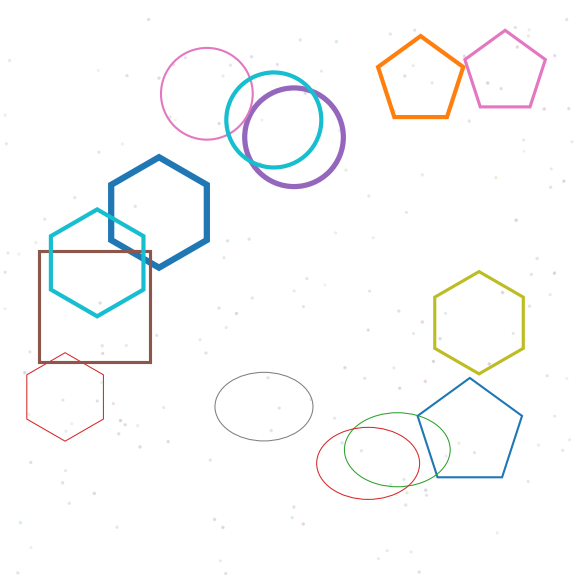[{"shape": "hexagon", "thickness": 3, "radius": 0.48, "center": [0.275, 0.631]}, {"shape": "pentagon", "thickness": 1, "radius": 0.48, "center": [0.814, 0.25]}, {"shape": "pentagon", "thickness": 2, "radius": 0.39, "center": [0.728, 0.859]}, {"shape": "oval", "thickness": 0.5, "radius": 0.46, "center": [0.688, 0.22]}, {"shape": "oval", "thickness": 0.5, "radius": 0.45, "center": [0.637, 0.197]}, {"shape": "hexagon", "thickness": 0.5, "radius": 0.38, "center": [0.113, 0.312]}, {"shape": "circle", "thickness": 2.5, "radius": 0.43, "center": [0.509, 0.761]}, {"shape": "square", "thickness": 1.5, "radius": 0.48, "center": [0.164, 0.468]}, {"shape": "pentagon", "thickness": 1.5, "radius": 0.37, "center": [0.875, 0.873]}, {"shape": "circle", "thickness": 1, "radius": 0.4, "center": [0.358, 0.837]}, {"shape": "oval", "thickness": 0.5, "radius": 0.42, "center": [0.457, 0.295]}, {"shape": "hexagon", "thickness": 1.5, "radius": 0.44, "center": [0.829, 0.44]}, {"shape": "hexagon", "thickness": 2, "radius": 0.46, "center": [0.168, 0.544]}, {"shape": "circle", "thickness": 2, "radius": 0.41, "center": [0.474, 0.791]}]